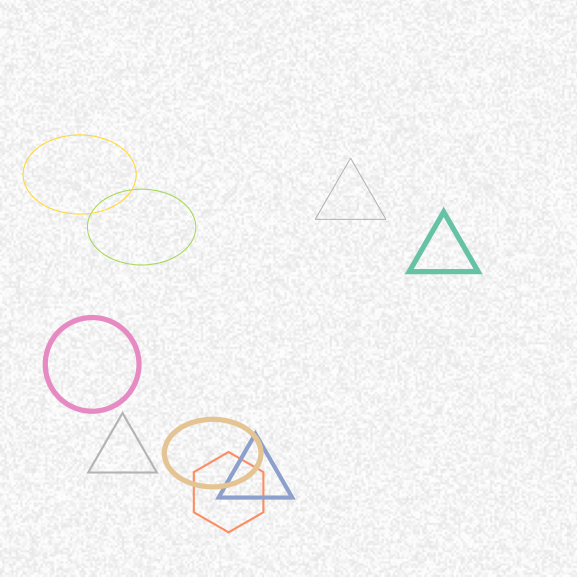[{"shape": "triangle", "thickness": 2.5, "radius": 0.34, "center": [0.768, 0.563]}, {"shape": "hexagon", "thickness": 1, "radius": 0.35, "center": [0.396, 0.147]}, {"shape": "triangle", "thickness": 2, "radius": 0.37, "center": [0.442, 0.174]}, {"shape": "circle", "thickness": 2.5, "radius": 0.41, "center": [0.16, 0.368]}, {"shape": "oval", "thickness": 0.5, "radius": 0.47, "center": [0.245, 0.606]}, {"shape": "oval", "thickness": 0.5, "radius": 0.49, "center": [0.138, 0.697]}, {"shape": "oval", "thickness": 2.5, "radius": 0.42, "center": [0.368, 0.215]}, {"shape": "triangle", "thickness": 1, "radius": 0.34, "center": [0.212, 0.215]}, {"shape": "triangle", "thickness": 0.5, "radius": 0.35, "center": [0.607, 0.655]}]